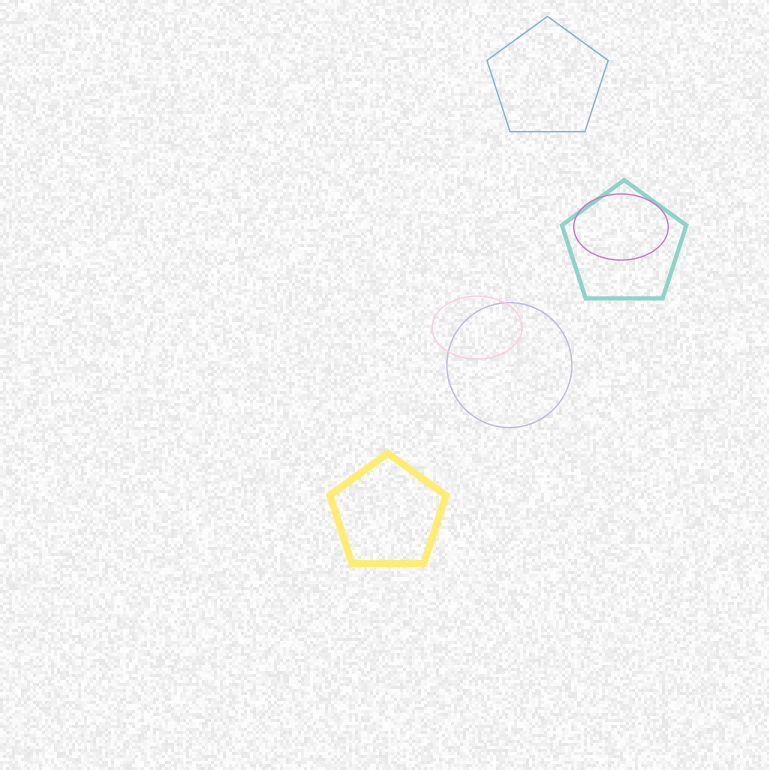[{"shape": "pentagon", "thickness": 1.5, "radius": 0.42, "center": [0.811, 0.681]}, {"shape": "circle", "thickness": 0.5, "radius": 0.41, "center": [0.662, 0.526]}, {"shape": "pentagon", "thickness": 0.5, "radius": 0.41, "center": [0.711, 0.896]}, {"shape": "oval", "thickness": 0.5, "radius": 0.29, "center": [0.62, 0.575]}, {"shape": "oval", "thickness": 0.5, "radius": 0.31, "center": [0.807, 0.705]}, {"shape": "pentagon", "thickness": 2.5, "radius": 0.4, "center": [0.504, 0.332]}]